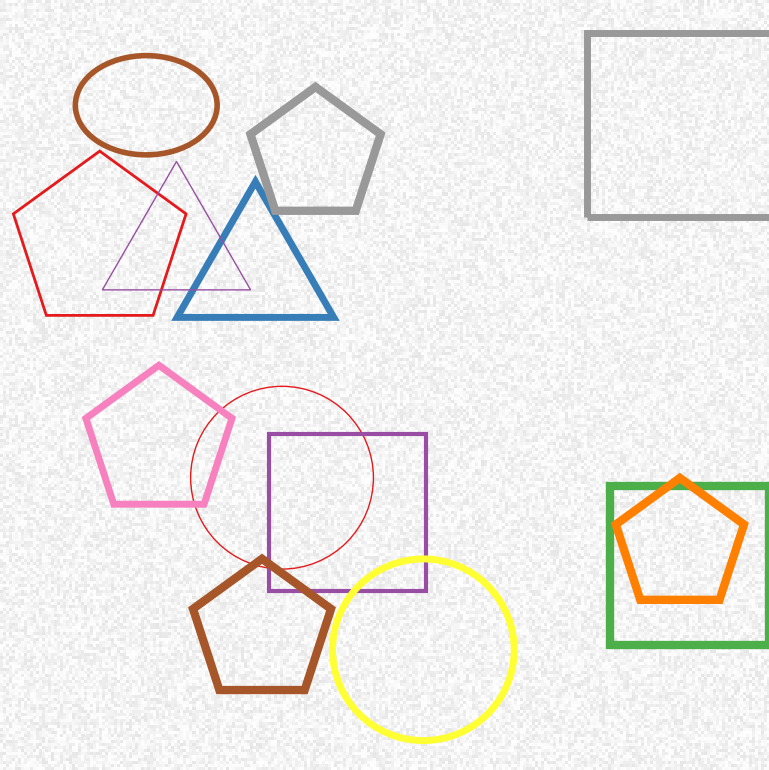[{"shape": "pentagon", "thickness": 1, "radius": 0.59, "center": [0.129, 0.686]}, {"shape": "circle", "thickness": 0.5, "radius": 0.59, "center": [0.366, 0.38]}, {"shape": "triangle", "thickness": 2.5, "radius": 0.59, "center": [0.332, 0.647]}, {"shape": "square", "thickness": 3, "radius": 0.52, "center": [0.895, 0.265]}, {"shape": "triangle", "thickness": 0.5, "radius": 0.56, "center": [0.229, 0.679]}, {"shape": "square", "thickness": 1.5, "radius": 0.51, "center": [0.451, 0.335]}, {"shape": "pentagon", "thickness": 3, "radius": 0.44, "center": [0.883, 0.292]}, {"shape": "circle", "thickness": 2.5, "radius": 0.59, "center": [0.55, 0.156]}, {"shape": "oval", "thickness": 2, "radius": 0.46, "center": [0.19, 0.863]}, {"shape": "pentagon", "thickness": 3, "radius": 0.47, "center": [0.34, 0.18]}, {"shape": "pentagon", "thickness": 2.5, "radius": 0.5, "center": [0.206, 0.426]}, {"shape": "square", "thickness": 2.5, "radius": 0.6, "center": [0.882, 0.838]}, {"shape": "pentagon", "thickness": 3, "radius": 0.44, "center": [0.41, 0.798]}]